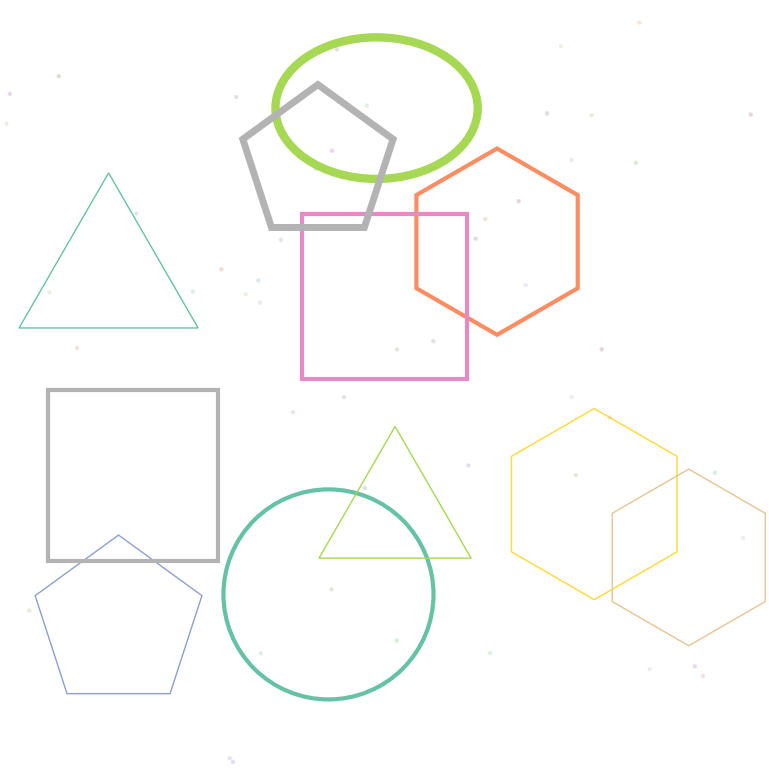[{"shape": "triangle", "thickness": 0.5, "radius": 0.67, "center": [0.141, 0.641]}, {"shape": "circle", "thickness": 1.5, "radius": 0.68, "center": [0.427, 0.228]}, {"shape": "hexagon", "thickness": 1.5, "radius": 0.6, "center": [0.646, 0.686]}, {"shape": "pentagon", "thickness": 0.5, "radius": 0.57, "center": [0.154, 0.191]}, {"shape": "square", "thickness": 1.5, "radius": 0.54, "center": [0.499, 0.615]}, {"shape": "triangle", "thickness": 0.5, "radius": 0.57, "center": [0.513, 0.332]}, {"shape": "oval", "thickness": 3, "radius": 0.66, "center": [0.489, 0.86]}, {"shape": "hexagon", "thickness": 0.5, "radius": 0.62, "center": [0.772, 0.345]}, {"shape": "hexagon", "thickness": 0.5, "radius": 0.57, "center": [0.894, 0.276]}, {"shape": "pentagon", "thickness": 2.5, "radius": 0.51, "center": [0.413, 0.788]}, {"shape": "square", "thickness": 1.5, "radius": 0.55, "center": [0.173, 0.383]}]